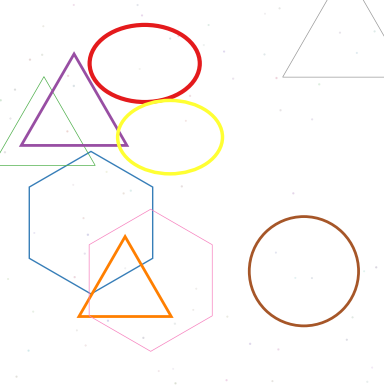[{"shape": "oval", "thickness": 3, "radius": 0.72, "center": [0.376, 0.835]}, {"shape": "hexagon", "thickness": 1, "radius": 0.93, "center": [0.236, 0.422]}, {"shape": "triangle", "thickness": 0.5, "radius": 0.77, "center": [0.114, 0.647]}, {"shape": "triangle", "thickness": 2, "radius": 0.79, "center": [0.192, 0.701]}, {"shape": "triangle", "thickness": 2, "radius": 0.69, "center": [0.325, 0.247]}, {"shape": "oval", "thickness": 2.5, "radius": 0.68, "center": [0.442, 0.644]}, {"shape": "circle", "thickness": 2, "radius": 0.71, "center": [0.789, 0.296]}, {"shape": "hexagon", "thickness": 0.5, "radius": 0.92, "center": [0.391, 0.272]}, {"shape": "triangle", "thickness": 0.5, "radius": 0.94, "center": [0.897, 0.893]}]